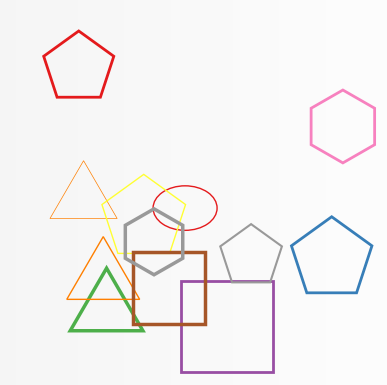[{"shape": "pentagon", "thickness": 2, "radius": 0.48, "center": [0.203, 0.824]}, {"shape": "oval", "thickness": 1, "radius": 0.41, "center": [0.478, 0.46]}, {"shape": "pentagon", "thickness": 2, "radius": 0.55, "center": [0.856, 0.328]}, {"shape": "triangle", "thickness": 2.5, "radius": 0.54, "center": [0.275, 0.195]}, {"shape": "square", "thickness": 2, "radius": 0.59, "center": [0.585, 0.153]}, {"shape": "triangle", "thickness": 1, "radius": 0.54, "center": [0.266, 0.277]}, {"shape": "triangle", "thickness": 0.5, "radius": 0.5, "center": [0.216, 0.482]}, {"shape": "pentagon", "thickness": 1, "radius": 0.57, "center": [0.371, 0.434]}, {"shape": "square", "thickness": 2.5, "radius": 0.46, "center": [0.436, 0.252]}, {"shape": "hexagon", "thickness": 2, "radius": 0.47, "center": [0.885, 0.672]}, {"shape": "hexagon", "thickness": 2.5, "radius": 0.43, "center": [0.397, 0.372]}, {"shape": "pentagon", "thickness": 1.5, "radius": 0.42, "center": [0.648, 0.334]}]